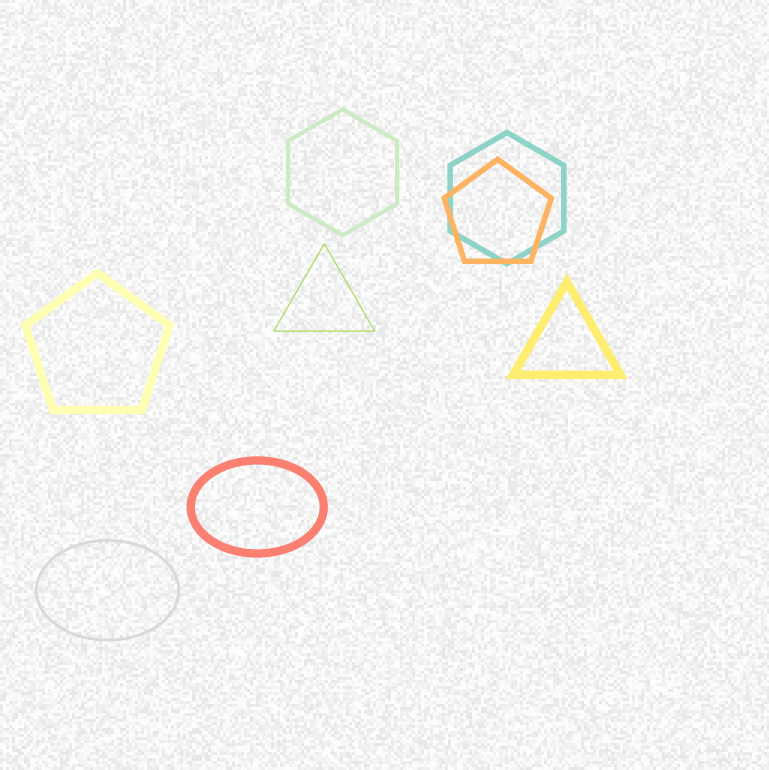[{"shape": "hexagon", "thickness": 2, "radius": 0.43, "center": [0.658, 0.743]}, {"shape": "pentagon", "thickness": 3, "radius": 0.49, "center": [0.127, 0.547]}, {"shape": "oval", "thickness": 3, "radius": 0.43, "center": [0.334, 0.342]}, {"shape": "pentagon", "thickness": 2, "radius": 0.37, "center": [0.646, 0.72]}, {"shape": "triangle", "thickness": 0.5, "radius": 0.38, "center": [0.421, 0.608]}, {"shape": "oval", "thickness": 1, "radius": 0.46, "center": [0.14, 0.233]}, {"shape": "hexagon", "thickness": 1.5, "radius": 0.41, "center": [0.445, 0.776]}, {"shape": "triangle", "thickness": 3, "radius": 0.4, "center": [0.736, 0.554]}]